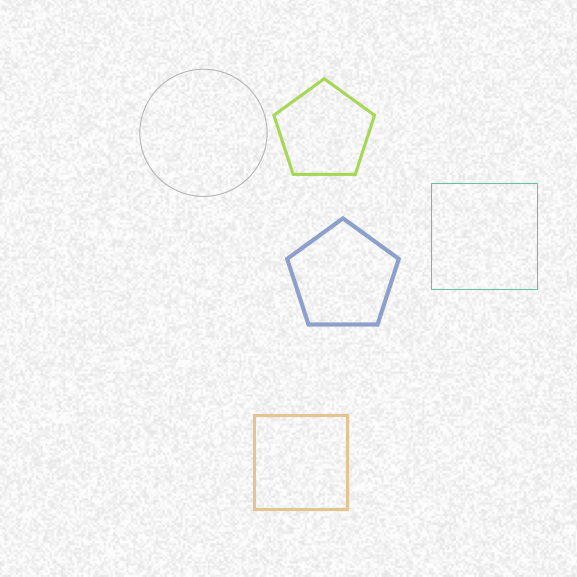[{"shape": "square", "thickness": 0.5, "radius": 0.46, "center": [0.838, 0.59]}, {"shape": "pentagon", "thickness": 2, "radius": 0.51, "center": [0.594, 0.519]}, {"shape": "pentagon", "thickness": 1.5, "radius": 0.46, "center": [0.561, 0.771]}, {"shape": "square", "thickness": 1.5, "radius": 0.41, "center": [0.52, 0.199]}, {"shape": "circle", "thickness": 0.5, "radius": 0.55, "center": [0.352, 0.769]}]